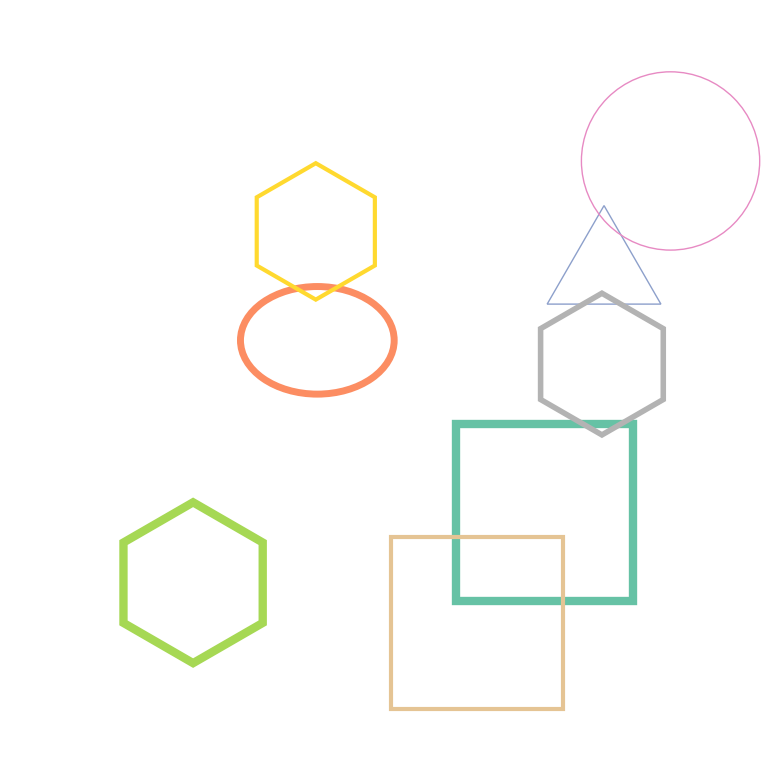[{"shape": "square", "thickness": 3, "radius": 0.57, "center": [0.707, 0.334]}, {"shape": "oval", "thickness": 2.5, "radius": 0.5, "center": [0.412, 0.558]}, {"shape": "triangle", "thickness": 0.5, "radius": 0.43, "center": [0.784, 0.648]}, {"shape": "circle", "thickness": 0.5, "radius": 0.58, "center": [0.871, 0.791]}, {"shape": "hexagon", "thickness": 3, "radius": 0.52, "center": [0.251, 0.243]}, {"shape": "hexagon", "thickness": 1.5, "radius": 0.44, "center": [0.41, 0.699]}, {"shape": "square", "thickness": 1.5, "radius": 0.56, "center": [0.619, 0.191]}, {"shape": "hexagon", "thickness": 2, "radius": 0.46, "center": [0.782, 0.527]}]